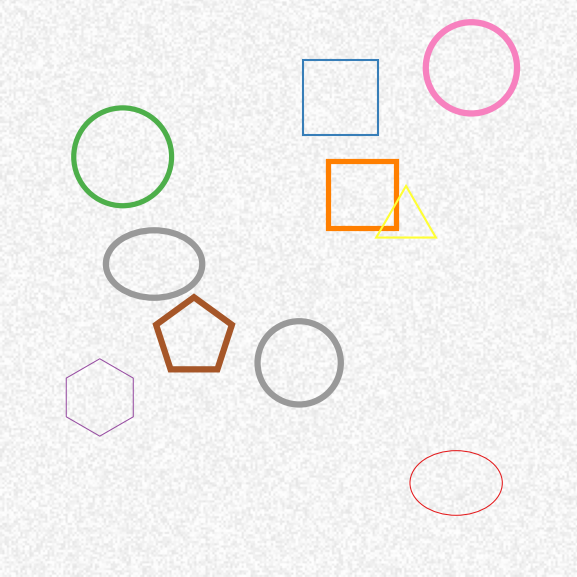[{"shape": "oval", "thickness": 0.5, "radius": 0.4, "center": [0.79, 0.163]}, {"shape": "square", "thickness": 1, "radius": 0.32, "center": [0.589, 0.83]}, {"shape": "circle", "thickness": 2.5, "radius": 0.42, "center": [0.212, 0.728]}, {"shape": "hexagon", "thickness": 0.5, "radius": 0.33, "center": [0.173, 0.311]}, {"shape": "square", "thickness": 2.5, "radius": 0.29, "center": [0.627, 0.662]}, {"shape": "triangle", "thickness": 1, "radius": 0.3, "center": [0.703, 0.618]}, {"shape": "pentagon", "thickness": 3, "radius": 0.35, "center": [0.336, 0.415]}, {"shape": "circle", "thickness": 3, "radius": 0.39, "center": [0.816, 0.882]}, {"shape": "circle", "thickness": 3, "radius": 0.36, "center": [0.518, 0.371]}, {"shape": "oval", "thickness": 3, "radius": 0.42, "center": [0.267, 0.542]}]